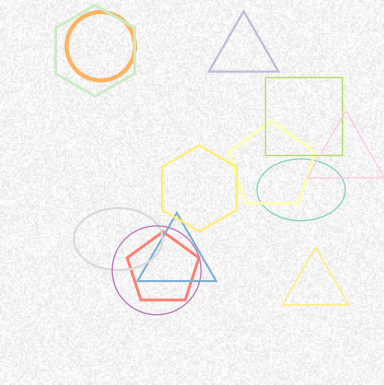[{"shape": "oval", "thickness": 1, "radius": 0.57, "center": [0.782, 0.507]}, {"shape": "pentagon", "thickness": 2, "radius": 0.59, "center": [0.706, 0.568]}, {"shape": "triangle", "thickness": 1.5, "radius": 0.52, "center": [0.633, 0.866]}, {"shape": "pentagon", "thickness": 2, "radius": 0.49, "center": [0.423, 0.3]}, {"shape": "triangle", "thickness": 1.5, "radius": 0.59, "center": [0.459, 0.329]}, {"shape": "circle", "thickness": 3, "radius": 0.44, "center": [0.262, 0.88]}, {"shape": "square", "thickness": 1, "radius": 0.5, "center": [0.789, 0.698]}, {"shape": "triangle", "thickness": 1, "radius": 0.58, "center": [0.898, 0.596]}, {"shape": "oval", "thickness": 1.5, "radius": 0.58, "center": [0.307, 0.379]}, {"shape": "circle", "thickness": 1, "radius": 0.58, "center": [0.407, 0.298]}, {"shape": "hexagon", "thickness": 2, "radius": 0.59, "center": [0.247, 0.868]}, {"shape": "hexagon", "thickness": 1.5, "radius": 0.56, "center": [0.518, 0.511]}, {"shape": "triangle", "thickness": 1, "radius": 0.5, "center": [0.82, 0.258]}]